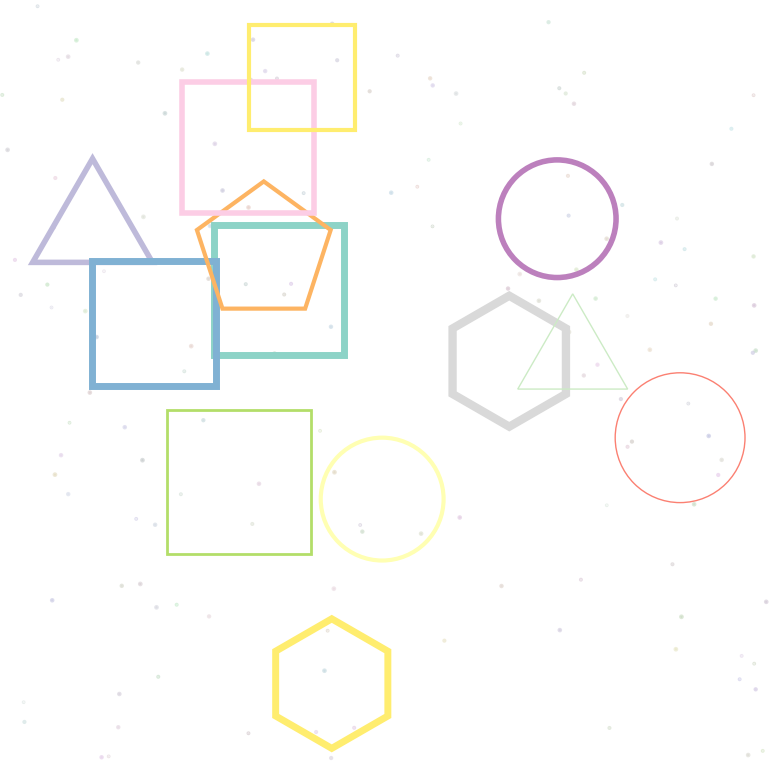[{"shape": "square", "thickness": 2.5, "radius": 0.42, "center": [0.362, 0.624]}, {"shape": "circle", "thickness": 1.5, "radius": 0.4, "center": [0.496, 0.352]}, {"shape": "triangle", "thickness": 2, "radius": 0.45, "center": [0.12, 0.704]}, {"shape": "circle", "thickness": 0.5, "radius": 0.42, "center": [0.883, 0.432]}, {"shape": "square", "thickness": 2.5, "radius": 0.41, "center": [0.2, 0.58]}, {"shape": "pentagon", "thickness": 1.5, "radius": 0.46, "center": [0.343, 0.673]}, {"shape": "square", "thickness": 1, "radius": 0.47, "center": [0.31, 0.374]}, {"shape": "square", "thickness": 2, "radius": 0.43, "center": [0.322, 0.808]}, {"shape": "hexagon", "thickness": 3, "radius": 0.43, "center": [0.661, 0.531]}, {"shape": "circle", "thickness": 2, "radius": 0.38, "center": [0.724, 0.716]}, {"shape": "triangle", "thickness": 0.5, "radius": 0.41, "center": [0.744, 0.536]}, {"shape": "hexagon", "thickness": 2.5, "radius": 0.42, "center": [0.431, 0.112]}, {"shape": "square", "thickness": 1.5, "radius": 0.34, "center": [0.393, 0.9]}]